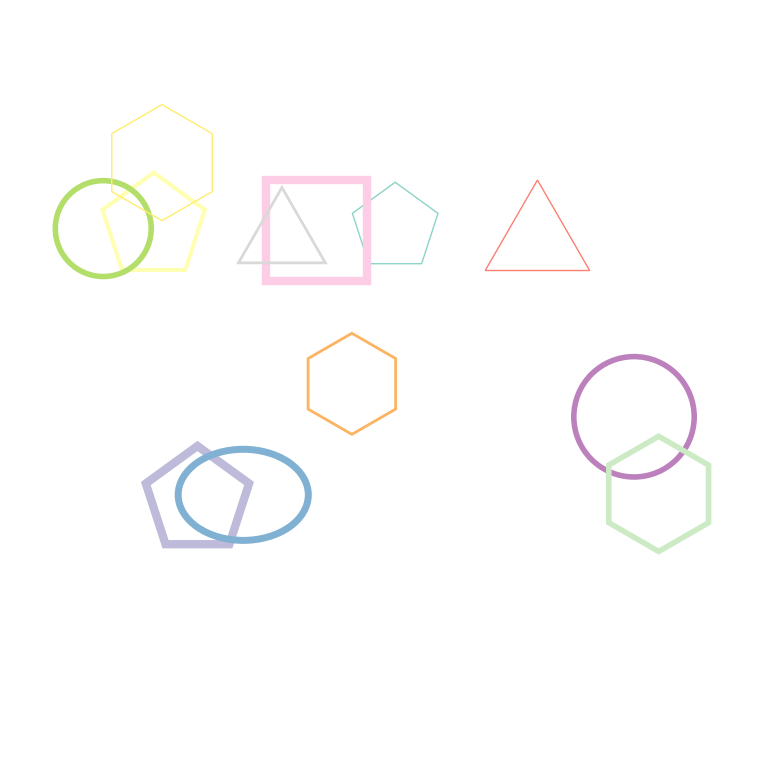[{"shape": "pentagon", "thickness": 0.5, "radius": 0.29, "center": [0.513, 0.705]}, {"shape": "pentagon", "thickness": 1.5, "radius": 0.35, "center": [0.2, 0.706]}, {"shape": "pentagon", "thickness": 3, "radius": 0.35, "center": [0.256, 0.35]}, {"shape": "triangle", "thickness": 0.5, "radius": 0.39, "center": [0.698, 0.688]}, {"shape": "oval", "thickness": 2.5, "radius": 0.42, "center": [0.316, 0.357]}, {"shape": "hexagon", "thickness": 1, "radius": 0.33, "center": [0.457, 0.502]}, {"shape": "circle", "thickness": 2, "radius": 0.31, "center": [0.134, 0.703]}, {"shape": "square", "thickness": 3, "radius": 0.33, "center": [0.411, 0.7]}, {"shape": "triangle", "thickness": 1, "radius": 0.33, "center": [0.366, 0.691]}, {"shape": "circle", "thickness": 2, "radius": 0.39, "center": [0.823, 0.459]}, {"shape": "hexagon", "thickness": 2, "radius": 0.37, "center": [0.855, 0.359]}, {"shape": "hexagon", "thickness": 0.5, "radius": 0.38, "center": [0.21, 0.789]}]